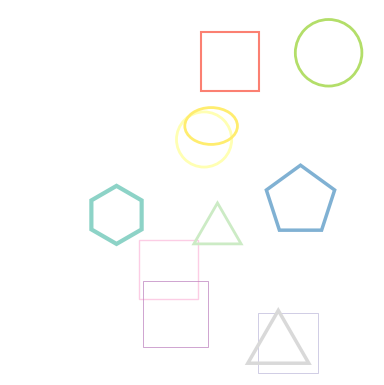[{"shape": "hexagon", "thickness": 3, "radius": 0.38, "center": [0.303, 0.442]}, {"shape": "circle", "thickness": 2, "radius": 0.36, "center": [0.53, 0.638]}, {"shape": "square", "thickness": 0.5, "radius": 0.39, "center": [0.748, 0.11]}, {"shape": "square", "thickness": 1.5, "radius": 0.38, "center": [0.598, 0.84]}, {"shape": "pentagon", "thickness": 2.5, "radius": 0.47, "center": [0.781, 0.478]}, {"shape": "circle", "thickness": 2, "radius": 0.43, "center": [0.854, 0.863]}, {"shape": "square", "thickness": 1, "radius": 0.39, "center": [0.438, 0.3]}, {"shape": "triangle", "thickness": 2.5, "radius": 0.46, "center": [0.723, 0.102]}, {"shape": "square", "thickness": 0.5, "radius": 0.43, "center": [0.456, 0.184]}, {"shape": "triangle", "thickness": 2, "radius": 0.35, "center": [0.565, 0.402]}, {"shape": "oval", "thickness": 2, "radius": 0.34, "center": [0.548, 0.673]}]